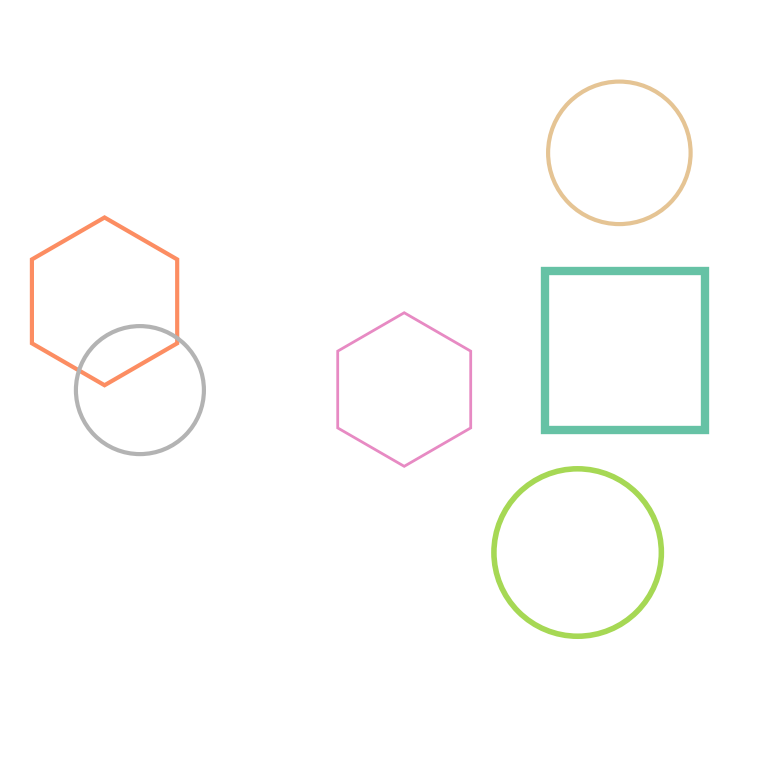[{"shape": "square", "thickness": 3, "radius": 0.52, "center": [0.811, 0.545]}, {"shape": "hexagon", "thickness": 1.5, "radius": 0.54, "center": [0.136, 0.609]}, {"shape": "hexagon", "thickness": 1, "radius": 0.5, "center": [0.525, 0.494]}, {"shape": "circle", "thickness": 2, "radius": 0.54, "center": [0.75, 0.282]}, {"shape": "circle", "thickness": 1.5, "radius": 0.46, "center": [0.804, 0.802]}, {"shape": "circle", "thickness": 1.5, "radius": 0.42, "center": [0.182, 0.493]}]